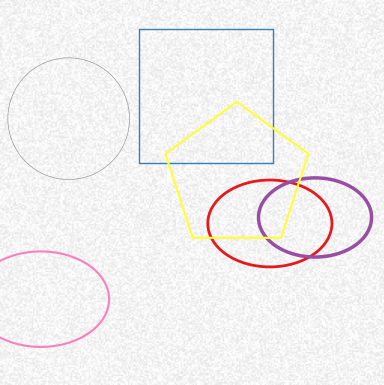[{"shape": "oval", "thickness": 2, "radius": 0.81, "center": [0.701, 0.42]}, {"shape": "square", "thickness": 1, "radius": 0.87, "center": [0.535, 0.75]}, {"shape": "oval", "thickness": 2.5, "radius": 0.73, "center": [0.818, 0.435]}, {"shape": "pentagon", "thickness": 1.5, "radius": 0.98, "center": [0.615, 0.54]}, {"shape": "oval", "thickness": 1.5, "radius": 0.89, "center": [0.106, 0.223]}, {"shape": "circle", "thickness": 0.5, "radius": 0.79, "center": [0.178, 0.692]}]